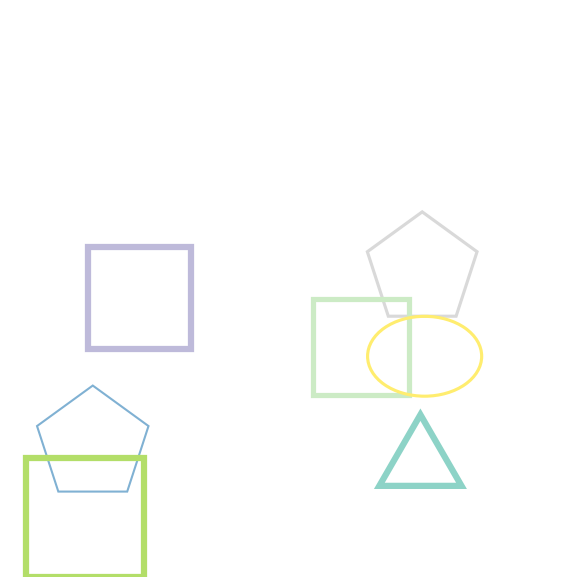[{"shape": "triangle", "thickness": 3, "radius": 0.41, "center": [0.728, 0.199]}, {"shape": "square", "thickness": 3, "radius": 0.44, "center": [0.242, 0.483]}, {"shape": "pentagon", "thickness": 1, "radius": 0.51, "center": [0.161, 0.23]}, {"shape": "square", "thickness": 3, "radius": 0.51, "center": [0.147, 0.104]}, {"shape": "pentagon", "thickness": 1.5, "radius": 0.5, "center": [0.731, 0.532]}, {"shape": "square", "thickness": 2.5, "radius": 0.42, "center": [0.624, 0.398]}, {"shape": "oval", "thickness": 1.5, "radius": 0.49, "center": [0.735, 0.382]}]